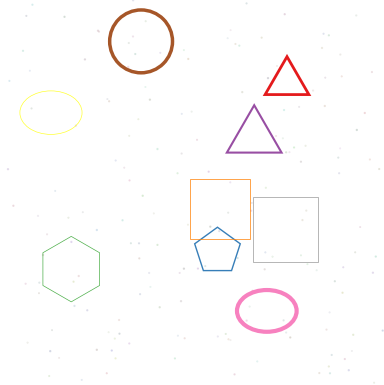[{"shape": "triangle", "thickness": 2, "radius": 0.33, "center": [0.745, 0.787]}, {"shape": "pentagon", "thickness": 1, "radius": 0.31, "center": [0.565, 0.348]}, {"shape": "hexagon", "thickness": 0.5, "radius": 0.42, "center": [0.185, 0.301]}, {"shape": "triangle", "thickness": 1.5, "radius": 0.41, "center": [0.66, 0.645]}, {"shape": "square", "thickness": 0.5, "radius": 0.39, "center": [0.57, 0.457]}, {"shape": "oval", "thickness": 0.5, "radius": 0.4, "center": [0.132, 0.707]}, {"shape": "circle", "thickness": 2.5, "radius": 0.41, "center": [0.366, 0.893]}, {"shape": "oval", "thickness": 3, "radius": 0.39, "center": [0.693, 0.192]}, {"shape": "square", "thickness": 0.5, "radius": 0.42, "center": [0.742, 0.404]}]